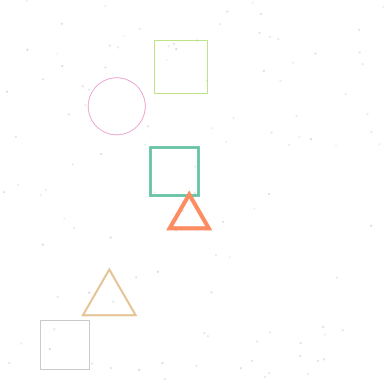[{"shape": "square", "thickness": 2, "radius": 0.31, "center": [0.452, 0.556]}, {"shape": "triangle", "thickness": 3, "radius": 0.29, "center": [0.492, 0.436]}, {"shape": "circle", "thickness": 0.5, "radius": 0.37, "center": [0.303, 0.724]}, {"shape": "square", "thickness": 0.5, "radius": 0.34, "center": [0.469, 0.828]}, {"shape": "triangle", "thickness": 1.5, "radius": 0.4, "center": [0.284, 0.221]}, {"shape": "square", "thickness": 0.5, "radius": 0.32, "center": [0.167, 0.105]}]